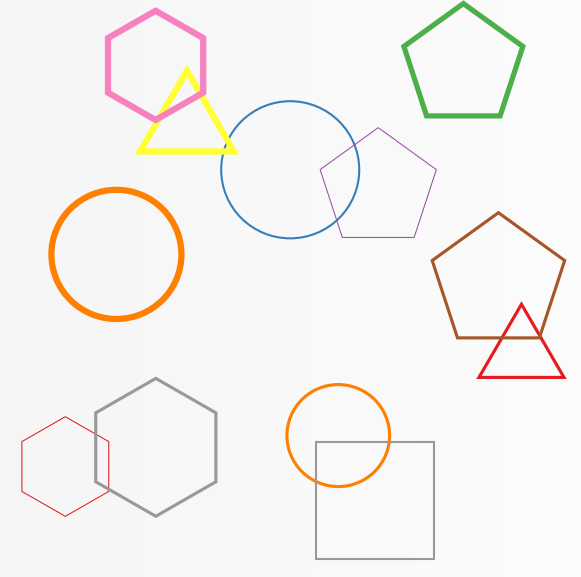[{"shape": "triangle", "thickness": 1.5, "radius": 0.42, "center": [0.897, 0.388]}, {"shape": "hexagon", "thickness": 0.5, "radius": 0.43, "center": [0.112, 0.191]}, {"shape": "circle", "thickness": 1, "radius": 0.59, "center": [0.499, 0.705]}, {"shape": "pentagon", "thickness": 2.5, "radius": 0.54, "center": [0.797, 0.885]}, {"shape": "pentagon", "thickness": 0.5, "radius": 0.53, "center": [0.651, 0.673]}, {"shape": "circle", "thickness": 1.5, "radius": 0.44, "center": [0.582, 0.245]}, {"shape": "circle", "thickness": 3, "radius": 0.56, "center": [0.2, 0.559]}, {"shape": "triangle", "thickness": 3, "radius": 0.47, "center": [0.322, 0.783]}, {"shape": "pentagon", "thickness": 1.5, "radius": 0.6, "center": [0.858, 0.511]}, {"shape": "hexagon", "thickness": 3, "radius": 0.47, "center": [0.268, 0.886]}, {"shape": "square", "thickness": 1, "radius": 0.51, "center": [0.645, 0.132]}, {"shape": "hexagon", "thickness": 1.5, "radius": 0.6, "center": [0.268, 0.225]}]